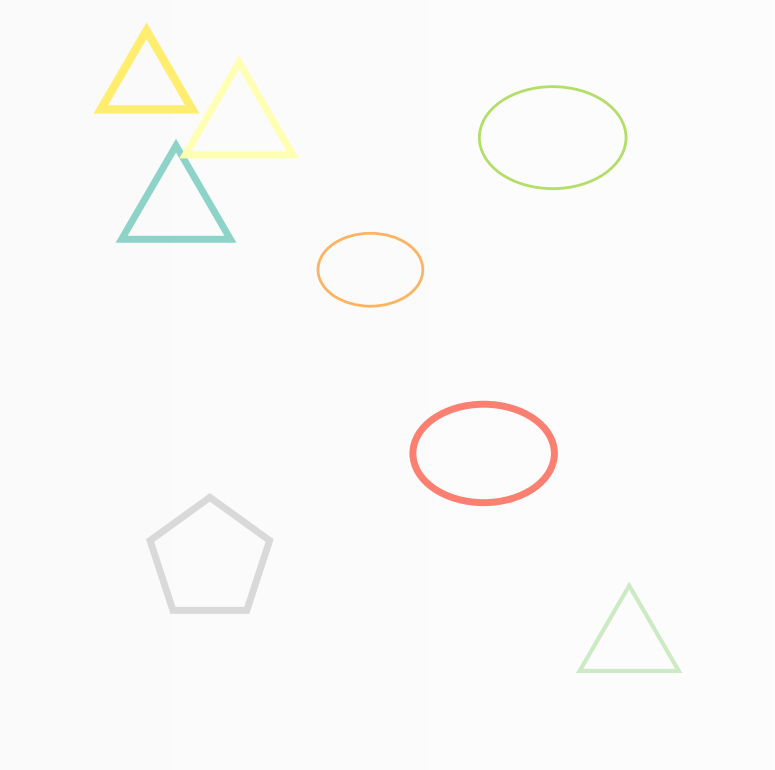[{"shape": "triangle", "thickness": 2.5, "radius": 0.41, "center": [0.227, 0.73]}, {"shape": "triangle", "thickness": 2.5, "radius": 0.4, "center": [0.308, 0.839]}, {"shape": "oval", "thickness": 2.5, "radius": 0.46, "center": [0.624, 0.411]}, {"shape": "oval", "thickness": 1, "radius": 0.34, "center": [0.478, 0.65]}, {"shape": "oval", "thickness": 1, "radius": 0.47, "center": [0.713, 0.821]}, {"shape": "pentagon", "thickness": 2.5, "radius": 0.41, "center": [0.271, 0.273]}, {"shape": "triangle", "thickness": 1.5, "radius": 0.37, "center": [0.812, 0.166]}, {"shape": "triangle", "thickness": 3, "radius": 0.34, "center": [0.189, 0.892]}]